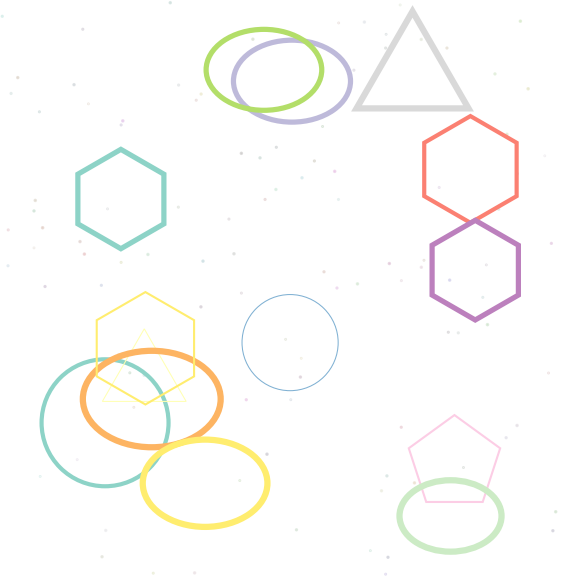[{"shape": "circle", "thickness": 2, "radius": 0.55, "center": [0.182, 0.267]}, {"shape": "hexagon", "thickness": 2.5, "radius": 0.43, "center": [0.209, 0.654]}, {"shape": "triangle", "thickness": 0.5, "radius": 0.42, "center": [0.25, 0.346]}, {"shape": "oval", "thickness": 2.5, "radius": 0.51, "center": [0.506, 0.859]}, {"shape": "hexagon", "thickness": 2, "radius": 0.46, "center": [0.815, 0.706]}, {"shape": "circle", "thickness": 0.5, "radius": 0.42, "center": [0.502, 0.406]}, {"shape": "oval", "thickness": 3, "radius": 0.6, "center": [0.263, 0.308]}, {"shape": "oval", "thickness": 2.5, "radius": 0.5, "center": [0.457, 0.878]}, {"shape": "pentagon", "thickness": 1, "radius": 0.42, "center": [0.787, 0.197]}, {"shape": "triangle", "thickness": 3, "radius": 0.56, "center": [0.714, 0.867]}, {"shape": "hexagon", "thickness": 2.5, "radius": 0.43, "center": [0.823, 0.531]}, {"shape": "oval", "thickness": 3, "radius": 0.44, "center": [0.78, 0.106]}, {"shape": "hexagon", "thickness": 1, "radius": 0.49, "center": [0.252, 0.396]}, {"shape": "oval", "thickness": 3, "radius": 0.54, "center": [0.355, 0.162]}]